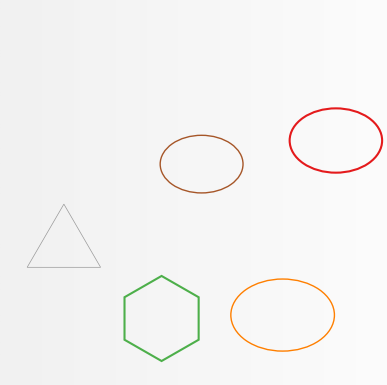[{"shape": "oval", "thickness": 1.5, "radius": 0.6, "center": [0.867, 0.635]}, {"shape": "hexagon", "thickness": 1.5, "radius": 0.55, "center": [0.417, 0.173]}, {"shape": "oval", "thickness": 1, "radius": 0.67, "center": [0.729, 0.182]}, {"shape": "oval", "thickness": 1, "radius": 0.53, "center": [0.52, 0.574]}, {"shape": "triangle", "thickness": 0.5, "radius": 0.55, "center": [0.165, 0.36]}]